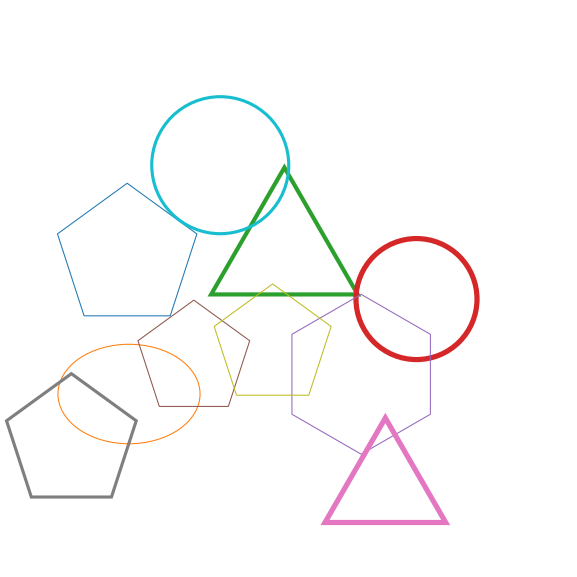[{"shape": "pentagon", "thickness": 0.5, "radius": 0.63, "center": [0.22, 0.555]}, {"shape": "oval", "thickness": 0.5, "radius": 0.62, "center": [0.223, 0.317]}, {"shape": "triangle", "thickness": 2, "radius": 0.73, "center": [0.492, 0.563]}, {"shape": "circle", "thickness": 2.5, "radius": 0.52, "center": [0.721, 0.481]}, {"shape": "hexagon", "thickness": 0.5, "radius": 0.69, "center": [0.625, 0.351]}, {"shape": "pentagon", "thickness": 0.5, "radius": 0.51, "center": [0.336, 0.378]}, {"shape": "triangle", "thickness": 2.5, "radius": 0.6, "center": [0.667, 0.155]}, {"shape": "pentagon", "thickness": 1.5, "radius": 0.59, "center": [0.124, 0.234]}, {"shape": "pentagon", "thickness": 0.5, "radius": 0.53, "center": [0.472, 0.401]}, {"shape": "circle", "thickness": 1.5, "radius": 0.59, "center": [0.381, 0.713]}]